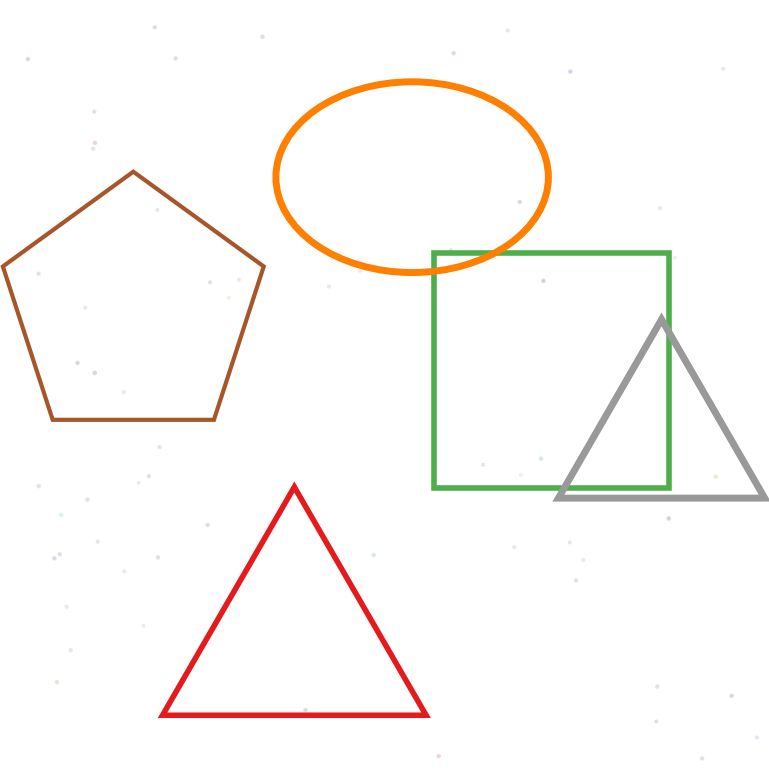[{"shape": "triangle", "thickness": 2, "radius": 0.99, "center": [0.382, 0.17]}, {"shape": "square", "thickness": 2, "radius": 0.76, "center": [0.716, 0.519]}, {"shape": "oval", "thickness": 2.5, "radius": 0.88, "center": [0.535, 0.77]}, {"shape": "pentagon", "thickness": 1.5, "radius": 0.89, "center": [0.173, 0.599]}, {"shape": "triangle", "thickness": 2.5, "radius": 0.77, "center": [0.859, 0.43]}]